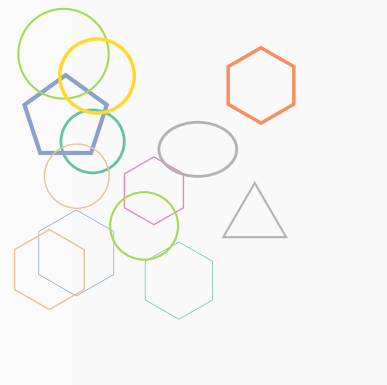[{"shape": "hexagon", "thickness": 0.5, "radius": 0.5, "center": [0.462, 0.271]}, {"shape": "circle", "thickness": 2, "radius": 0.41, "center": [0.239, 0.633]}, {"shape": "hexagon", "thickness": 2.5, "radius": 0.49, "center": [0.674, 0.778]}, {"shape": "hexagon", "thickness": 0.5, "radius": 0.56, "center": [0.197, 0.343]}, {"shape": "pentagon", "thickness": 3, "radius": 0.56, "center": [0.169, 0.693]}, {"shape": "hexagon", "thickness": 1, "radius": 0.44, "center": [0.397, 0.504]}, {"shape": "circle", "thickness": 1.5, "radius": 0.58, "center": [0.164, 0.86]}, {"shape": "circle", "thickness": 1.5, "radius": 0.44, "center": [0.372, 0.413]}, {"shape": "circle", "thickness": 2.5, "radius": 0.48, "center": [0.25, 0.803]}, {"shape": "hexagon", "thickness": 1, "radius": 0.52, "center": [0.127, 0.3]}, {"shape": "circle", "thickness": 1, "radius": 0.42, "center": [0.198, 0.542]}, {"shape": "triangle", "thickness": 1.5, "radius": 0.47, "center": [0.657, 0.431]}, {"shape": "oval", "thickness": 2, "radius": 0.5, "center": [0.511, 0.612]}]